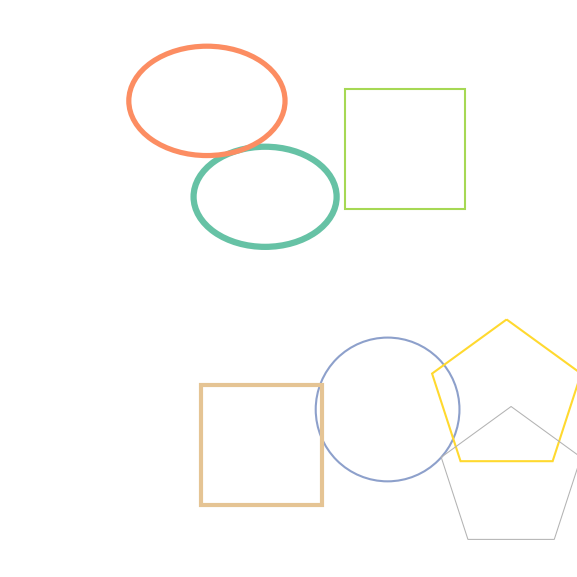[{"shape": "oval", "thickness": 3, "radius": 0.62, "center": [0.459, 0.658]}, {"shape": "oval", "thickness": 2.5, "radius": 0.68, "center": [0.358, 0.824]}, {"shape": "circle", "thickness": 1, "radius": 0.62, "center": [0.671, 0.29]}, {"shape": "square", "thickness": 1, "radius": 0.52, "center": [0.702, 0.74]}, {"shape": "pentagon", "thickness": 1, "radius": 0.68, "center": [0.877, 0.31]}, {"shape": "square", "thickness": 2, "radius": 0.52, "center": [0.453, 0.228]}, {"shape": "pentagon", "thickness": 0.5, "radius": 0.64, "center": [0.885, 0.168]}]